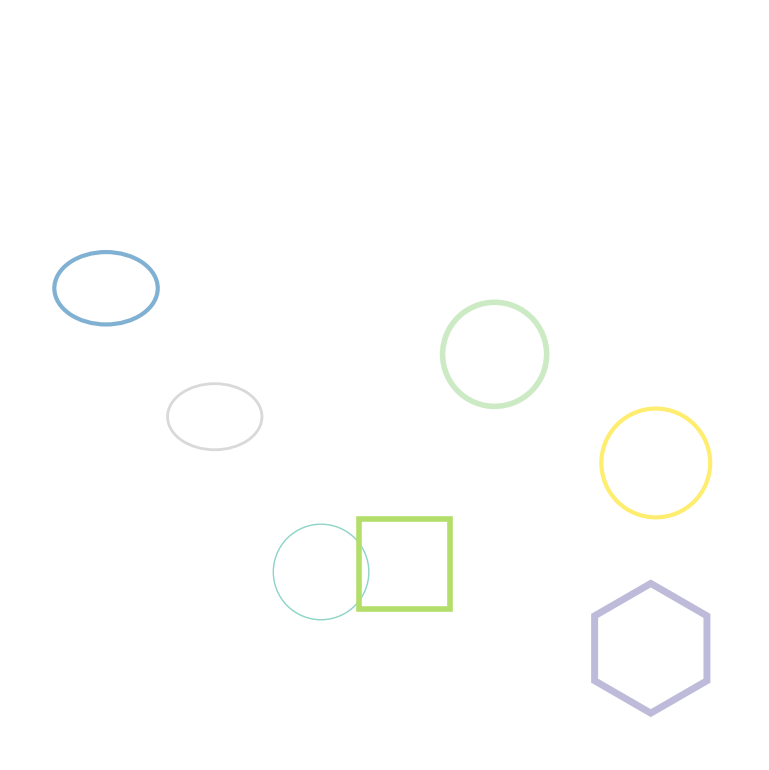[{"shape": "circle", "thickness": 0.5, "radius": 0.31, "center": [0.417, 0.257]}, {"shape": "hexagon", "thickness": 2.5, "radius": 0.42, "center": [0.845, 0.158]}, {"shape": "oval", "thickness": 1.5, "radius": 0.34, "center": [0.138, 0.626]}, {"shape": "square", "thickness": 2, "radius": 0.29, "center": [0.525, 0.268]}, {"shape": "oval", "thickness": 1, "radius": 0.31, "center": [0.279, 0.459]}, {"shape": "circle", "thickness": 2, "radius": 0.34, "center": [0.642, 0.54]}, {"shape": "circle", "thickness": 1.5, "radius": 0.35, "center": [0.852, 0.399]}]